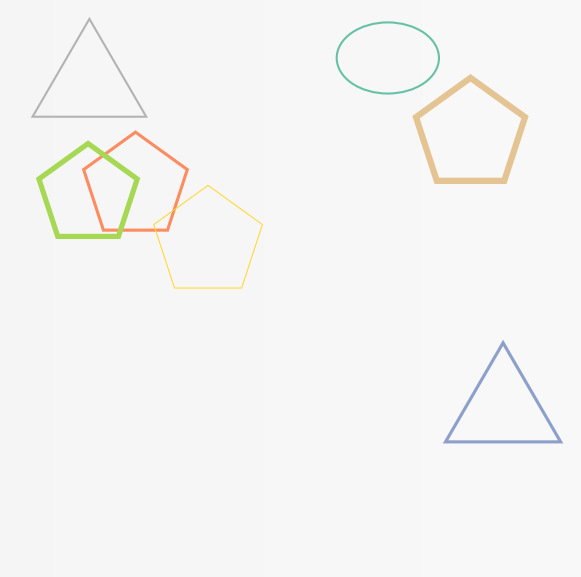[{"shape": "oval", "thickness": 1, "radius": 0.44, "center": [0.667, 0.899]}, {"shape": "pentagon", "thickness": 1.5, "radius": 0.47, "center": [0.233, 0.676]}, {"shape": "triangle", "thickness": 1.5, "radius": 0.57, "center": [0.866, 0.291]}, {"shape": "pentagon", "thickness": 2.5, "radius": 0.44, "center": [0.152, 0.662]}, {"shape": "pentagon", "thickness": 0.5, "radius": 0.49, "center": [0.358, 0.58]}, {"shape": "pentagon", "thickness": 3, "radius": 0.49, "center": [0.809, 0.766]}, {"shape": "triangle", "thickness": 1, "radius": 0.56, "center": [0.154, 0.853]}]